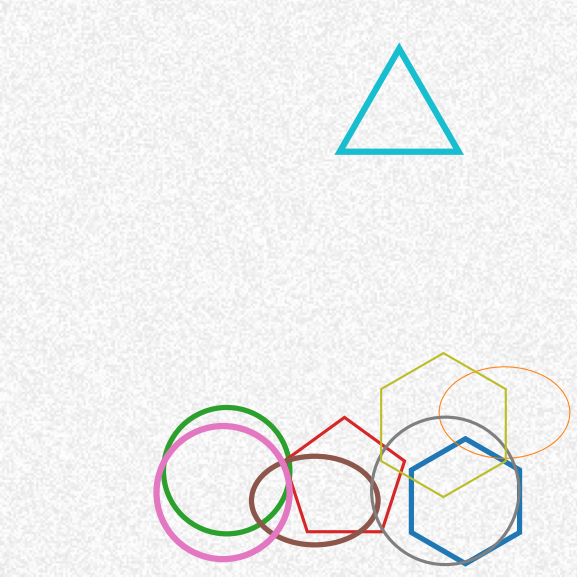[{"shape": "hexagon", "thickness": 2.5, "radius": 0.54, "center": [0.806, 0.131]}, {"shape": "oval", "thickness": 0.5, "radius": 0.57, "center": [0.874, 0.285]}, {"shape": "circle", "thickness": 2.5, "radius": 0.55, "center": [0.393, 0.184]}, {"shape": "pentagon", "thickness": 1.5, "radius": 0.55, "center": [0.596, 0.167]}, {"shape": "oval", "thickness": 2.5, "radius": 0.55, "center": [0.545, 0.132]}, {"shape": "circle", "thickness": 3, "radius": 0.58, "center": [0.386, 0.146]}, {"shape": "circle", "thickness": 1.5, "radius": 0.64, "center": [0.771, 0.149]}, {"shape": "hexagon", "thickness": 1, "radius": 0.62, "center": [0.768, 0.263]}, {"shape": "triangle", "thickness": 3, "radius": 0.59, "center": [0.691, 0.796]}]